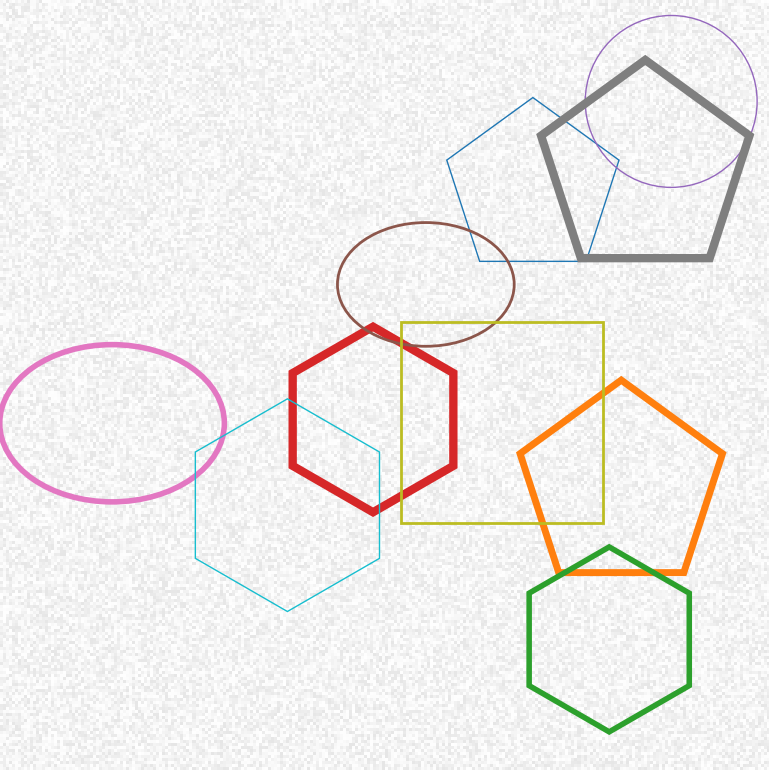[{"shape": "pentagon", "thickness": 0.5, "radius": 0.59, "center": [0.692, 0.756]}, {"shape": "pentagon", "thickness": 2.5, "radius": 0.69, "center": [0.807, 0.368]}, {"shape": "hexagon", "thickness": 2, "radius": 0.6, "center": [0.791, 0.17]}, {"shape": "hexagon", "thickness": 3, "radius": 0.6, "center": [0.484, 0.455]}, {"shape": "circle", "thickness": 0.5, "radius": 0.56, "center": [0.872, 0.868]}, {"shape": "oval", "thickness": 1, "radius": 0.57, "center": [0.553, 0.631]}, {"shape": "oval", "thickness": 2, "radius": 0.73, "center": [0.146, 0.45]}, {"shape": "pentagon", "thickness": 3, "radius": 0.71, "center": [0.838, 0.78]}, {"shape": "square", "thickness": 1, "radius": 0.66, "center": [0.652, 0.451]}, {"shape": "hexagon", "thickness": 0.5, "radius": 0.69, "center": [0.373, 0.344]}]